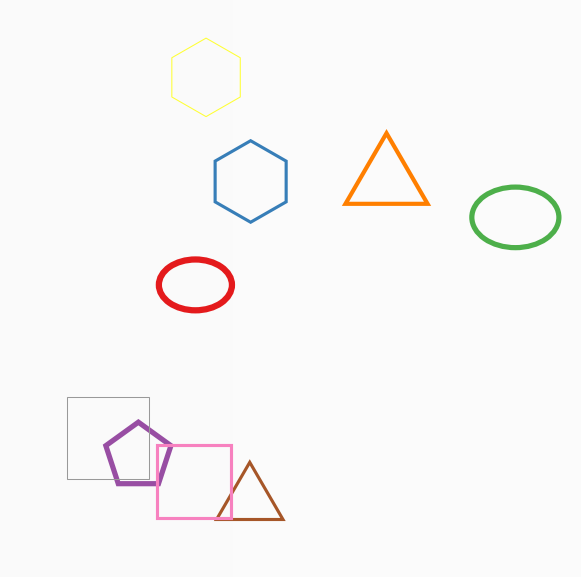[{"shape": "oval", "thickness": 3, "radius": 0.31, "center": [0.336, 0.506]}, {"shape": "hexagon", "thickness": 1.5, "radius": 0.35, "center": [0.431, 0.685]}, {"shape": "oval", "thickness": 2.5, "radius": 0.37, "center": [0.887, 0.623]}, {"shape": "pentagon", "thickness": 2.5, "radius": 0.29, "center": [0.238, 0.209]}, {"shape": "triangle", "thickness": 2, "radius": 0.41, "center": [0.665, 0.687]}, {"shape": "hexagon", "thickness": 0.5, "radius": 0.34, "center": [0.354, 0.865]}, {"shape": "triangle", "thickness": 1.5, "radius": 0.33, "center": [0.43, 0.133]}, {"shape": "square", "thickness": 1.5, "radius": 0.32, "center": [0.334, 0.165]}, {"shape": "square", "thickness": 0.5, "radius": 0.36, "center": [0.186, 0.241]}]